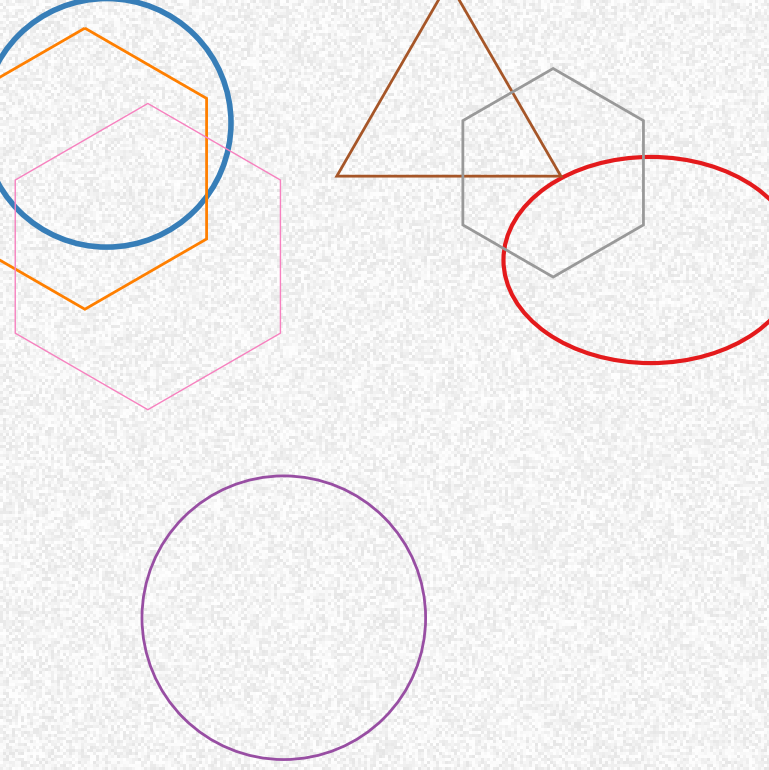[{"shape": "oval", "thickness": 1.5, "radius": 0.96, "center": [0.845, 0.662]}, {"shape": "circle", "thickness": 2, "radius": 0.81, "center": [0.139, 0.84]}, {"shape": "circle", "thickness": 1, "radius": 0.92, "center": [0.369, 0.198]}, {"shape": "hexagon", "thickness": 1, "radius": 0.91, "center": [0.11, 0.781]}, {"shape": "triangle", "thickness": 1, "radius": 0.84, "center": [0.583, 0.855]}, {"shape": "hexagon", "thickness": 0.5, "radius": 0.99, "center": [0.192, 0.667]}, {"shape": "hexagon", "thickness": 1, "radius": 0.68, "center": [0.718, 0.776]}]